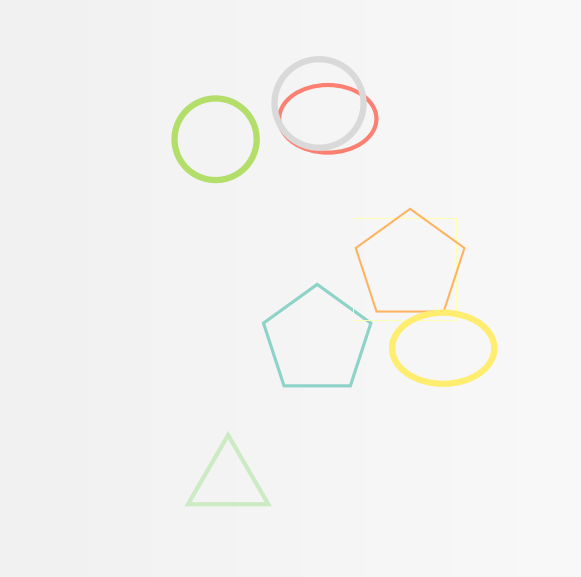[{"shape": "pentagon", "thickness": 1.5, "radius": 0.49, "center": [0.546, 0.41]}, {"shape": "square", "thickness": 0.5, "radius": 0.44, "center": [0.696, 0.534]}, {"shape": "oval", "thickness": 2, "radius": 0.42, "center": [0.564, 0.793]}, {"shape": "pentagon", "thickness": 1, "radius": 0.49, "center": [0.706, 0.539]}, {"shape": "circle", "thickness": 3, "radius": 0.35, "center": [0.371, 0.758]}, {"shape": "circle", "thickness": 3, "radius": 0.38, "center": [0.549, 0.82]}, {"shape": "triangle", "thickness": 2, "radius": 0.4, "center": [0.392, 0.166]}, {"shape": "oval", "thickness": 3, "radius": 0.44, "center": [0.762, 0.396]}]